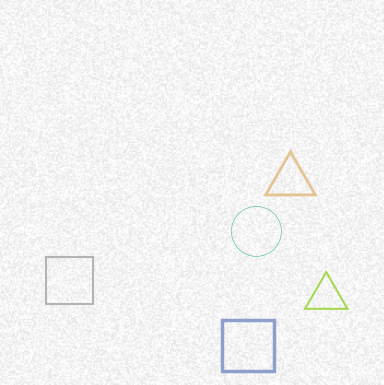[{"shape": "circle", "thickness": 0.5, "radius": 0.33, "center": [0.666, 0.399]}, {"shape": "square", "thickness": 2.5, "radius": 0.33, "center": [0.644, 0.103]}, {"shape": "triangle", "thickness": 1.5, "radius": 0.32, "center": [0.847, 0.23]}, {"shape": "triangle", "thickness": 2, "radius": 0.37, "center": [0.754, 0.531]}, {"shape": "square", "thickness": 1.5, "radius": 0.31, "center": [0.18, 0.272]}]